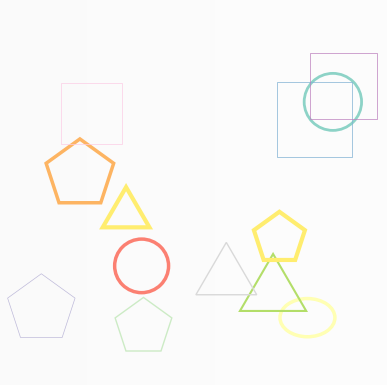[{"shape": "circle", "thickness": 2, "radius": 0.37, "center": [0.859, 0.735]}, {"shape": "oval", "thickness": 2.5, "radius": 0.35, "center": [0.793, 0.175]}, {"shape": "pentagon", "thickness": 0.5, "radius": 0.46, "center": [0.107, 0.197]}, {"shape": "circle", "thickness": 2.5, "radius": 0.35, "center": [0.365, 0.309]}, {"shape": "square", "thickness": 0.5, "radius": 0.48, "center": [0.812, 0.69]}, {"shape": "pentagon", "thickness": 2.5, "radius": 0.46, "center": [0.206, 0.547]}, {"shape": "triangle", "thickness": 1.5, "radius": 0.49, "center": [0.705, 0.242]}, {"shape": "square", "thickness": 0.5, "radius": 0.4, "center": [0.237, 0.705]}, {"shape": "triangle", "thickness": 1, "radius": 0.45, "center": [0.584, 0.28]}, {"shape": "square", "thickness": 0.5, "radius": 0.43, "center": [0.886, 0.776]}, {"shape": "pentagon", "thickness": 1, "radius": 0.38, "center": [0.37, 0.151]}, {"shape": "triangle", "thickness": 3, "radius": 0.35, "center": [0.325, 0.444]}, {"shape": "pentagon", "thickness": 3, "radius": 0.35, "center": [0.721, 0.381]}]